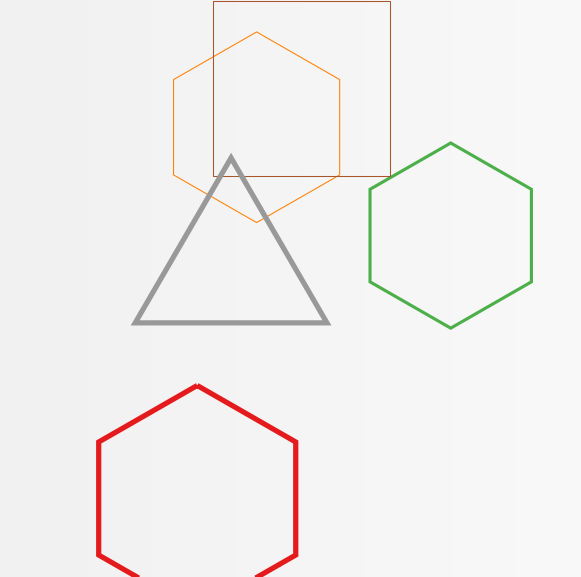[{"shape": "hexagon", "thickness": 2.5, "radius": 0.98, "center": [0.339, 0.136]}, {"shape": "hexagon", "thickness": 1.5, "radius": 0.8, "center": [0.775, 0.591]}, {"shape": "hexagon", "thickness": 0.5, "radius": 0.83, "center": [0.441, 0.779]}, {"shape": "square", "thickness": 0.5, "radius": 0.76, "center": [0.518, 0.846]}, {"shape": "triangle", "thickness": 2.5, "radius": 0.95, "center": [0.398, 0.535]}]